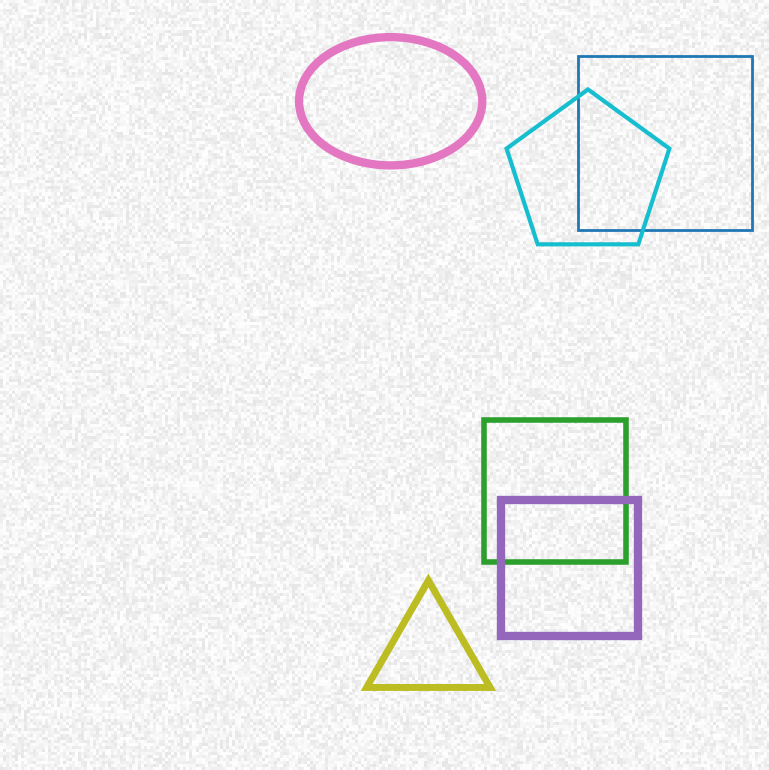[{"shape": "square", "thickness": 1, "radius": 0.57, "center": [0.863, 0.815]}, {"shape": "square", "thickness": 2, "radius": 0.46, "center": [0.721, 0.363]}, {"shape": "square", "thickness": 3, "radius": 0.44, "center": [0.739, 0.262]}, {"shape": "oval", "thickness": 3, "radius": 0.6, "center": [0.507, 0.868]}, {"shape": "triangle", "thickness": 2.5, "radius": 0.46, "center": [0.556, 0.154]}, {"shape": "pentagon", "thickness": 1.5, "radius": 0.56, "center": [0.764, 0.773]}]